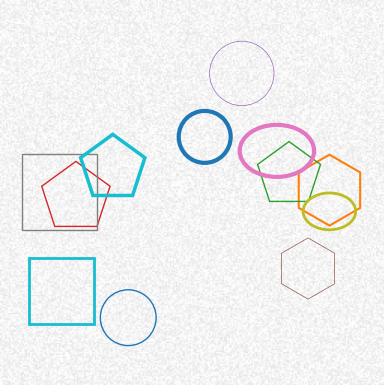[{"shape": "circle", "thickness": 3, "radius": 0.34, "center": [0.532, 0.644]}, {"shape": "circle", "thickness": 1, "radius": 0.36, "center": [0.333, 0.175]}, {"shape": "hexagon", "thickness": 1.5, "radius": 0.46, "center": [0.856, 0.506]}, {"shape": "pentagon", "thickness": 1, "radius": 0.43, "center": [0.751, 0.546]}, {"shape": "pentagon", "thickness": 1, "radius": 0.47, "center": [0.197, 0.487]}, {"shape": "circle", "thickness": 0.5, "radius": 0.42, "center": [0.628, 0.809]}, {"shape": "hexagon", "thickness": 0.5, "radius": 0.4, "center": [0.8, 0.303]}, {"shape": "oval", "thickness": 3, "radius": 0.48, "center": [0.719, 0.608]}, {"shape": "square", "thickness": 1, "radius": 0.49, "center": [0.155, 0.501]}, {"shape": "oval", "thickness": 2, "radius": 0.34, "center": [0.856, 0.451]}, {"shape": "pentagon", "thickness": 2.5, "radius": 0.44, "center": [0.293, 0.563]}, {"shape": "square", "thickness": 2, "radius": 0.43, "center": [0.16, 0.244]}]